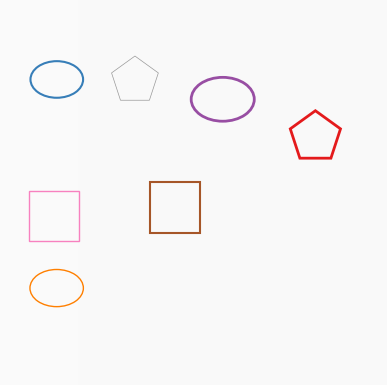[{"shape": "pentagon", "thickness": 2, "radius": 0.34, "center": [0.814, 0.644]}, {"shape": "oval", "thickness": 1.5, "radius": 0.34, "center": [0.147, 0.794]}, {"shape": "oval", "thickness": 2, "radius": 0.41, "center": [0.575, 0.742]}, {"shape": "oval", "thickness": 1, "radius": 0.34, "center": [0.146, 0.252]}, {"shape": "square", "thickness": 1.5, "radius": 0.33, "center": [0.451, 0.461]}, {"shape": "square", "thickness": 1, "radius": 0.33, "center": [0.139, 0.44]}, {"shape": "pentagon", "thickness": 0.5, "radius": 0.32, "center": [0.348, 0.791]}]